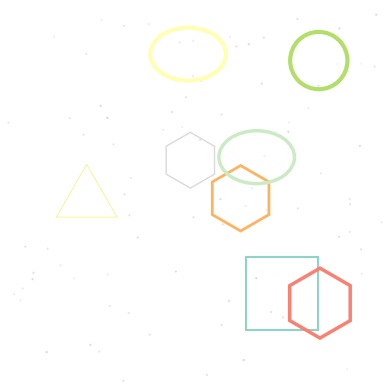[{"shape": "square", "thickness": 1.5, "radius": 0.47, "center": [0.733, 0.238]}, {"shape": "oval", "thickness": 3, "radius": 0.49, "center": [0.489, 0.859]}, {"shape": "hexagon", "thickness": 2.5, "radius": 0.45, "center": [0.831, 0.213]}, {"shape": "hexagon", "thickness": 2, "radius": 0.42, "center": [0.625, 0.485]}, {"shape": "circle", "thickness": 3, "radius": 0.37, "center": [0.828, 0.843]}, {"shape": "hexagon", "thickness": 1, "radius": 0.36, "center": [0.494, 0.584]}, {"shape": "oval", "thickness": 2.5, "radius": 0.49, "center": [0.667, 0.592]}, {"shape": "triangle", "thickness": 0.5, "radius": 0.46, "center": [0.225, 0.482]}]